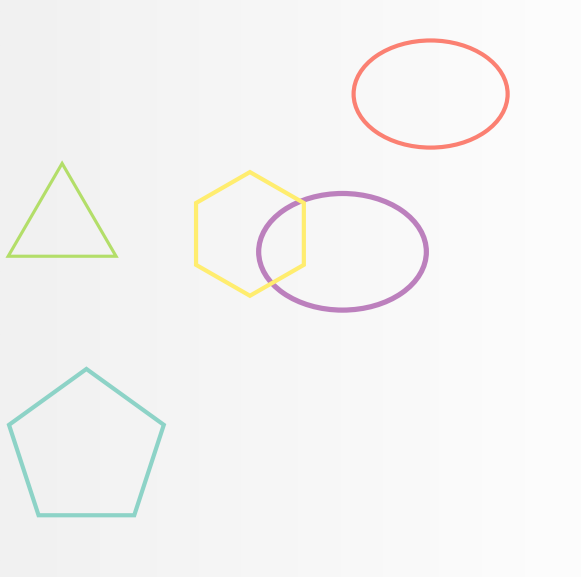[{"shape": "pentagon", "thickness": 2, "radius": 0.7, "center": [0.149, 0.22]}, {"shape": "oval", "thickness": 2, "radius": 0.66, "center": [0.741, 0.836]}, {"shape": "triangle", "thickness": 1.5, "radius": 0.54, "center": [0.107, 0.609]}, {"shape": "oval", "thickness": 2.5, "radius": 0.72, "center": [0.589, 0.563]}, {"shape": "hexagon", "thickness": 2, "radius": 0.54, "center": [0.43, 0.594]}]